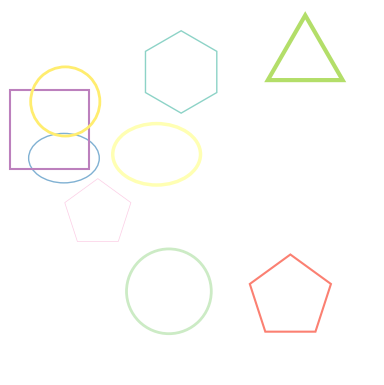[{"shape": "hexagon", "thickness": 1, "radius": 0.53, "center": [0.47, 0.813]}, {"shape": "oval", "thickness": 2.5, "radius": 0.57, "center": [0.407, 0.599]}, {"shape": "pentagon", "thickness": 1.5, "radius": 0.55, "center": [0.754, 0.228]}, {"shape": "oval", "thickness": 1, "radius": 0.46, "center": [0.166, 0.589]}, {"shape": "triangle", "thickness": 3, "radius": 0.56, "center": [0.793, 0.848]}, {"shape": "pentagon", "thickness": 0.5, "radius": 0.45, "center": [0.254, 0.446]}, {"shape": "square", "thickness": 1.5, "radius": 0.51, "center": [0.128, 0.665]}, {"shape": "circle", "thickness": 2, "radius": 0.55, "center": [0.439, 0.243]}, {"shape": "circle", "thickness": 2, "radius": 0.45, "center": [0.17, 0.736]}]